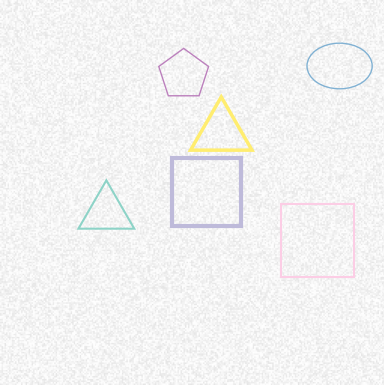[{"shape": "triangle", "thickness": 1.5, "radius": 0.42, "center": [0.276, 0.448]}, {"shape": "square", "thickness": 3, "radius": 0.45, "center": [0.537, 0.501]}, {"shape": "oval", "thickness": 1, "radius": 0.42, "center": [0.882, 0.829]}, {"shape": "square", "thickness": 1.5, "radius": 0.47, "center": [0.825, 0.375]}, {"shape": "pentagon", "thickness": 1, "radius": 0.34, "center": [0.477, 0.806]}, {"shape": "triangle", "thickness": 2.5, "radius": 0.46, "center": [0.575, 0.656]}]